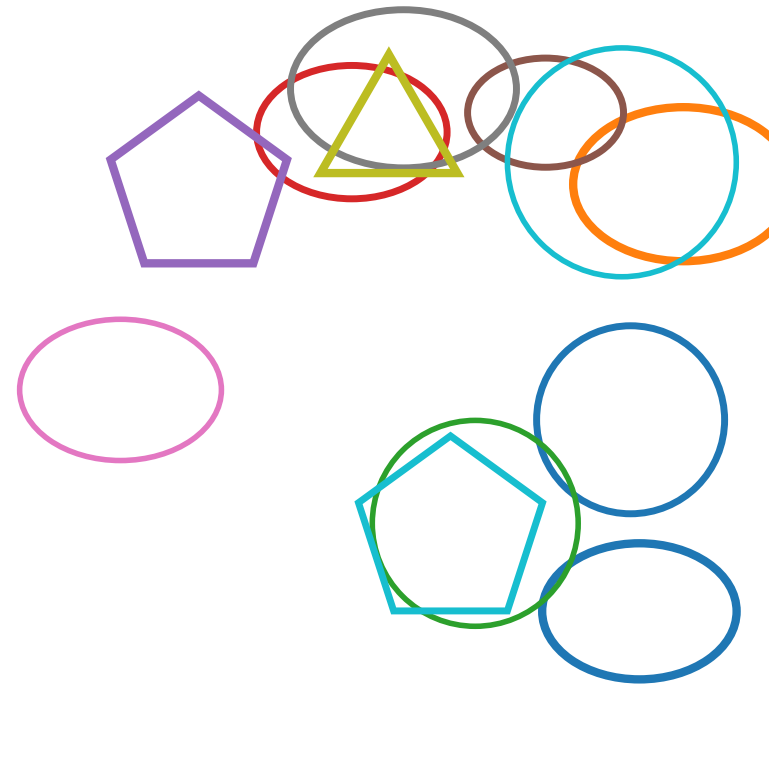[{"shape": "circle", "thickness": 2.5, "radius": 0.61, "center": [0.819, 0.455]}, {"shape": "oval", "thickness": 3, "radius": 0.63, "center": [0.83, 0.206]}, {"shape": "oval", "thickness": 3, "radius": 0.71, "center": [0.887, 0.761]}, {"shape": "circle", "thickness": 2, "radius": 0.67, "center": [0.617, 0.32]}, {"shape": "oval", "thickness": 2.5, "radius": 0.62, "center": [0.457, 0.828]}, {"shape": "pentagon", "thickness": 3, "radius": 0.6, "center": [0.258, 0.755]}, {"shape": "oval", "thickness": 2.5, "radius": 0.51, "center": [0.709, 0.854]}, {"shape": "oval", "thickness": 2, "radius": 0.66, "center": [0.157, 0.494]}, {"shape": "oval", "thickness": 2.5, "radius": 0.73, "center": [0.524, 0.885]}, {"shape": "triangle", "thickness": 3, "radius": 0.51, "center": [0.505, 0.827]}, {"shape": "pentagon", "thickness": 2.5, "radius": 0.63, "center": [0.585, 0.308]}, {"shape": "circle", "thickness": 2, "radius": 0.74, "center": [0.808, 0.789]}]